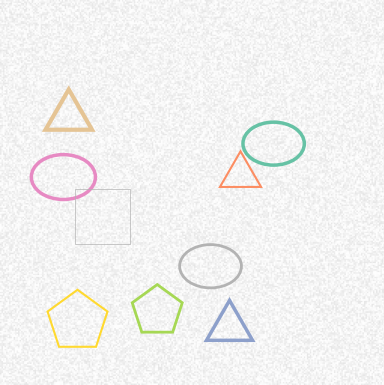[{"shape": "oval", "thickness": 2.5, "radius": 0.4, "center": [0.711, 0.627]}, {"shape": "triangle", "thickness": 1.5, "radius": 0.31, "center": [0.625, 0.545]}, {"shape": "triangle", "thickness": 2.5, "radius": 0.35, "center": [0.596, 0.151]}, {"shape": "oval", "thickness": 2.5, "radius": 0.42, "center": [0.165, 0.54]}, {"shape": "pentagon", "thickness": 2, "radius": 0.34, "center": [0.408, 0.193]}, {"shape": "pentagon", "thickness": 1.5, "radius": 0.41, "center": [0.201, 0.165]}, {"shape": "triangle", "thickness": 3, "radius": 0.35, "center": [0.179, 0.698]}, {"shape": "oval", "thickness": 2, "radius": 0.4, "center": [0.547, 0.308]}, {"shape": "square", "thickness": 0.5, "radius": 0.36, "center": [0.265, 0.438]}]